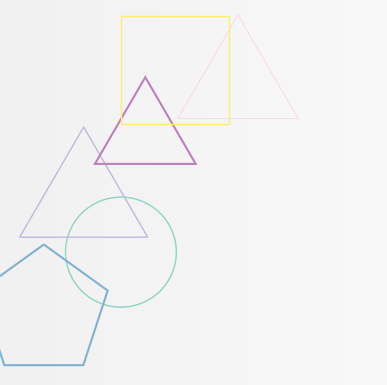[{"shape": "circle", "thickness": 1, "radius": 0.71, "center": [0.312, 0.345]}, {"shape": "triangle", "thickness": 1, "radius": 0.95, "center": [0.216, 0.479]}, {"shape": "pentagon", "thickness": 1.5, "radius": 0.87, "center": [0.113, 0.192]}, {"shape": "triangle", "thickness": 0.5, "radius": 0.9, "center": [0.614, 0.782]}, {"shape": "triangle", "thickness": 1.5, "radius": 0.75, "center": [0.375, 0.649]}, {"shape": "square", "thickness": 1, "radius": 0.7, "center": [0.452, 0.818]}]